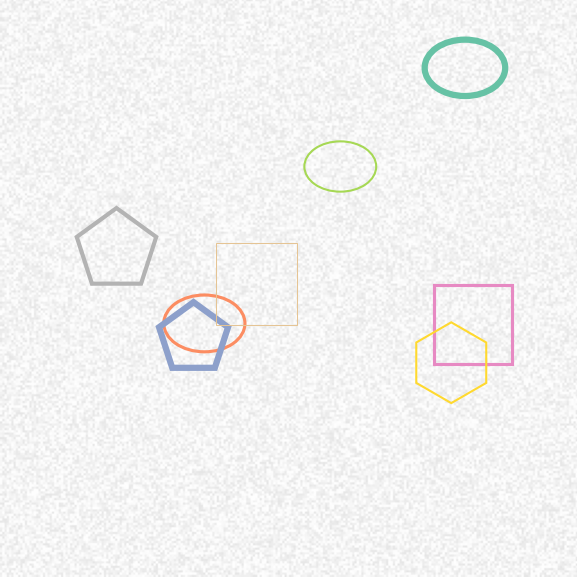[{"shape": "oval", "thickness": 3, "radius": 0.35, "center": [0.805, 0.882]}, {"shape": "oval", "thickness": 1.5, "radius": 0.35, "center": [0.354, 0.439]}, {"shape": "pentagon", "thickness": 3, "radius": 0.31, "center": [0.335, 0.413]}, {"shape": "square", "thickness": 1.5, "radius": 0.34, "center": [0.819, 0.437]}, {"shape": "oval", "thickness": 1, "radius": 0.31, "center": [0.589, 0.711]}, {"shape": "hexagon", "thickness": 1, "radius": 0.35, "center": [0.781, 0.371]}, {"shape": "square", "thickness": 0.5, "radius": 0.35, "center": [0.444, 0.508]}, {"shape": "pentagon", "thickness": 2, "radius": 0.36, "center": [0.202, 0.566]}]